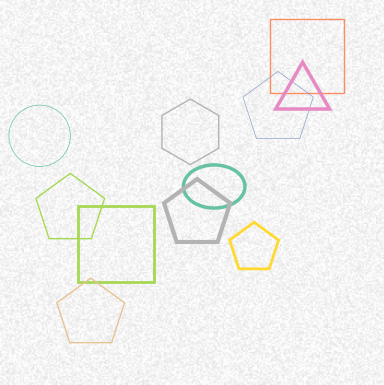[{"shape": "oval", "thickness": 2.5, "radius": 0.4, "center": [0.556, 0.516]}, {"shape": "circle", "thickness": 0.5, "radius": 0.4, "center": [0.103, 0.647]}, {"shape": "square", "thickness": 1, "radius": 0.48, "center": [0.797, 0.855]}, {"shape": "pentagon", "thickness": 0.5, "radius": 0.48, "center": [0.722, 0.718]}, {"shape": "triangle", "thickness": 2.5, "radius": 0.4, "center": [0.786, 0.757]}, {"shape": "pentagon", "thickness": 1, "radius": 0.47, "center": [0.182, 0.456]}, {"shape": "square", "thickness": 2, "radius": 0.49, "center": [0.302, 0.366]}, {"shape": "pentagon", "thickness": 2, "radius": 0.33, "center": [0.66, 0.356]}, {"shape": "pentagon", "thickness": 1, "radius": 0.46, "center": [0.236, 0.185]}, {"shape": "pentagon", "thickness": 3, "radius": 0.45, "center": [0.512, 0.445]}, {"shape": "hexagon", "thickness": 1, "radius": 0.43, "center": [0.494, 0.657]}]